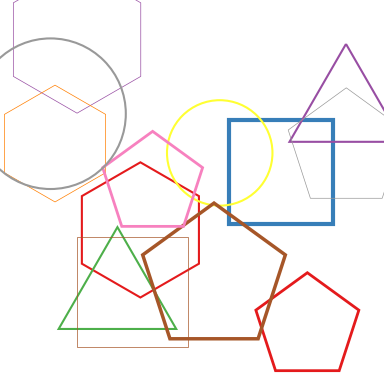[{"shape": "hexagon", "thickness": 1.5, "radius": 0.88, "center": [0.365, 0.403]}, {"shape": "pentagon", "thickness": 2, "radius": 0.7, "center": [0.798, 0.151]}, {"shape": "square", "thickness": 3, "radius": 0.67, "center": [0.73, 0.553]}, {"shape": "triangle", "thickness": 1.5, "radius": 0.88, "center": [0.305, 0.234]}, {"shape": "hexagon", "thickness": 0.5, "radius": 0.96, "center": [0.2, 0.897]}, {"shape": "triangle", "thickness": 1.5, "radius": 0.85, "center": [0.899, 0.716]}, {"shape": "hexagon", "thickness": 0.5, "radius": 0.76, "center": [0.143, 0.627]}, {"shape": "circle", "thickness": 1.5, "radius": 0.68, "center": [0.571, 0.603]}, {"shape": "pentagon", "thickness": 2.5, "radius": 0.97, "center": [0.556, 0.278]}, {"shape": "square", "thickness": 0.5, "radius": 0.72, "center": [0.345, 0.241]}, {"shape": "pentagon", "thickness": 2, "radius": 0.68, "center": [0.396, 0.522]}, {"shape": "pentagon", "thickness": 0.5, "radius": 0.79, "center": [0.899, 0.613]}, {"shape": "circle", "thickness": 1.5, "radius": 0.98, "center": [0.131, 0.705]}]